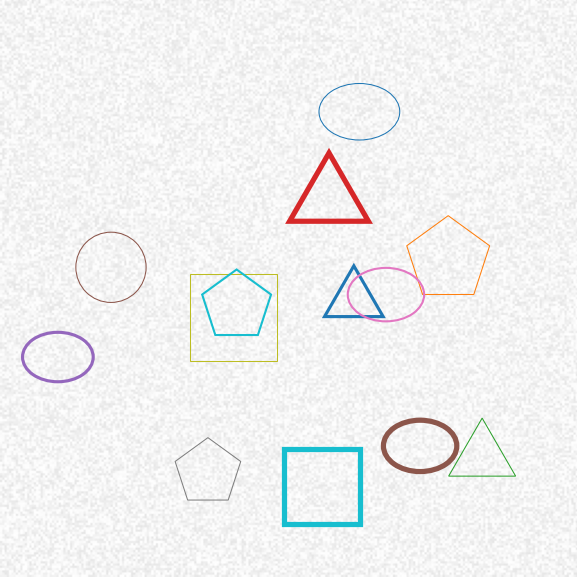[{"shape": "oval", "thickness": 0.5, "radius": 0.35, "center": [0.622, 0.806]}, {"shape": "triangle", "thickness": 1.5, "radius": 0.29, "center": [0.613, 0.48]}, {"shape": "pentagon", "thickness": 0.5, "radius": 0.38, "center": [0.776, 0.55]}, {"shape": "triangle", "thickness": 0.5, "radius": 0.33, "center": [0.835, 0.208]}, {"shape": "triangle", "thickness": 2.5, "radius": 0.39, "center": [0.57, 0.655]}, {"shape": "oval", "thickness": 1.5, "radius": 0.31, "center": [0.1, 0.381]}, {"shape": "circle", "thickness": 0.5, "radius": 0.3, "center": [0.192, 0.536]}, {"shape": "oval", "thickness": 2.5, "radius": 0.32, "center": [0.727, 0.227]}, {"shape": "oval", "thickness": 1, "radius": 0.33, "center": [0.668, 0.489]}, {"shape": "pentagon", "thickness": 0.5, "radius": 0.3, "center": [0.36, 0.182]}, {"shape": "square", "thickness": 0.5, "radius": 0.38, "center": [0.405, 0.45]}, {"shape": "square", "thickness": 2.5, "radius": 0.33, "center": [0.557, 0.157]}, {"shape": "pentagon", "thickness": 1, "radius": 0.31, "center": [0.41, 0.47]}]